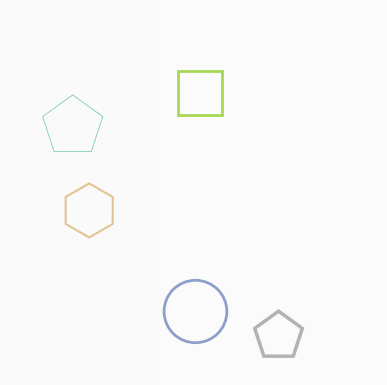[{"shape": "pentagon", "thickness": 0.5, "radius": 0.41, "center": [0.188, 0.672]}, {"shape": "circle", "thickness": 2, "radius": 0.41, "center": [0.504, 0.191]}, {"shape": "square", "thickness": 2, "radius": 0.29, "center": [0.516, 0.759]}, {"shape": "hexagon", "thickness": 1.5, "radius": 0.35, "center": [0.23, 0.453]}, {"shape": "pentagon", "thickness": 2.5, "radius": 0.32, "center": [0.719, 0.127]}]